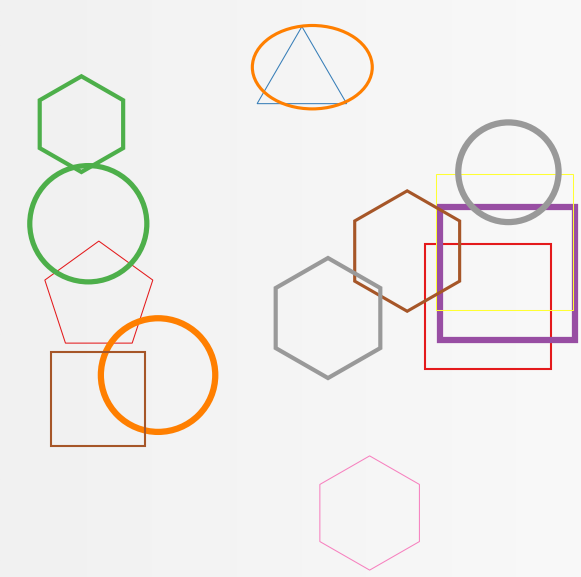[{"shape": "square", "thickness": 1, "radius": 0.54, "center": [0.839, 0.469]}, {"shape": "pentagon", "thickness": 0.5, "radius": 0.49, "center": [0.17, 0.484]}, {"shape": "triangle", "thickness": 0.5, "radius": 0.44, "center": [0.519, 0.864]}, {"shape": "circle", "thickness": 2.5, "radius": 0.5, "center": [0.152, 0.612]}, {"shape": "hexagon", "thickness": 2, "radius": 0.41, "center": [0.14, 0.784]}, {"shape": "square", "thickness": 3, "radius": 0.58, "center": [0.873, 0.525]}, {"shape": "circle", "thickness": 3, "radius": 0.49, "center": [0.272, 0.35]}, {"shape": "oval", "thickness": 1.5, "radius": 0.52, "center": [0.537, 0.883]}, {"shape": "square", "thickness": 0.5, "radius": 0.59, "center": [0.868, 0.581]}, {"shape": "square", "thickness": 1, "radius": 0.41, "center": [0.169, 0.307]}, {"shape": "hexagon", "thickness": 1.5, "radius": 0.52, "center": [0.701, 0.564]}, {"shape": "hexagon", "thickness": 0.5, "radius": 0.49, "center": [0.636, 0.111]}, {"shape": "hexagon", "thickness": 2, "radius": 0.52, "center": [0.564, 0.448]}, {"shape": "circle", "thickness": 3, "radius": 0.43, "center": [0.875, 0.701]}]